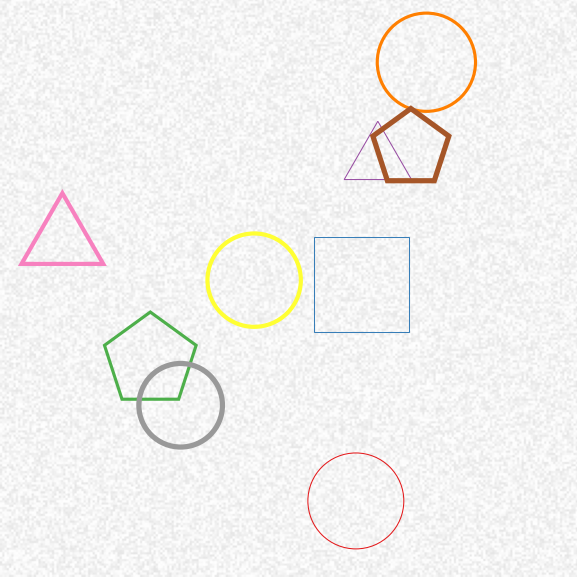[{"shape": "circle", "thickness": 0.5, "radius": 0.42, "center": [0.616, 0.132]}, {"shape": "square", "thickness": 0.5, "radius": 0.41, "center": [0.625, 0.506]}, {"shape": "pentagon", "thickness": 1.5, "radius": 0.42, "center": [0.26, 0.375]}, {"shape": "triangle", "thickness": 0.5, "radius": 0.34, "center": [0.654, 0.722]}, {"shape": "circle", "thickness": 1.5, "radius": 0.43, "center": [0.738, 0.891]}, {"shape": "circle", "thickness": 2, "radius": 0.4, "center": [0.44, 0.514]}, {"shape": "pentagon", "thickness": 2.5, "radius": 0.35, "center": [0.711, 0.742]}, {"shape": "triangle", "thickness": 2, "radius": 0.41, "center": [0.108, 0.583]}, {"shape": "circle", "thickness": 2.5, "radius": 0.36, "center": [0.313, 0.297]}]